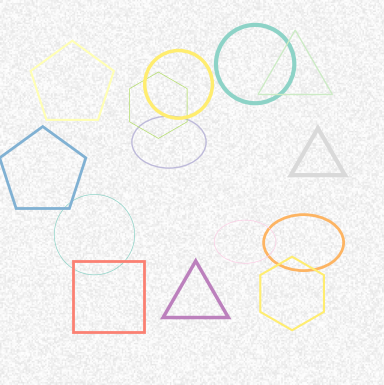[{"shape": "circle", "thickness": 3, "radius": 0.51, "center": [0.663, 0.834]}, {"shape": "circle", "thickness": 0.5, "radius": 0.52, "center": [0.245, 0.391]}, {"shape": "pentagon", "thickness": 1.5, "radius": 0.57, "center": [0.188, 0.781]}, {"shape": "oval", "thickness": 1, "radius": 0.48, "center": [0.439, 0.631]}, {"shape": "square", "thickness": 2, "radius": 0.46, "center": [0.283, 0.23]}, {"shape": "pentagon", "thickness": 2, "radius": 0.59, "center": [0.111, 0.554]}, {"shape": "oval", "thickness": 2, "radius": 0.52, "center": [0.789, 0.37]}, {"shape": "hexagon", "thickness": 0.5, "radius": 0.43, "center": [0.411, 0.727]}, {"shape": "oval", "thickness": 0.5, "radius": 0.4, "center": [0.637, 0.372]}, {"shape": "triangle", "thickness": 3, "radius": 0.41, "center": [0.826, 0.586]}, {"shape": "triangle", "thickness": 2.5, "radius": 0.49, "center": [0.508, 0.224]}, {"shape": "triangle", "thickness": 1, "radius": 0.56, "center": [0.767, 0.81]}, {"shape": "hexagon", "thickness": 1.5, "radius": 0.48, "center": [0.759, 0.238]}, {"shape": "circle", "thickness": 2.5, "radius": 0.44, "center": [0.464, 0.781]}]